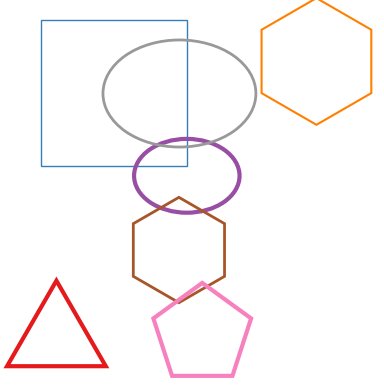[{"shape": "triangle", "thickness": 3, "radius": 0.74, "center": [0.147, 0.123]}, {"shape": "square", "thickness": 1, "radius": 0.95, "center": [0.295, 0.759]}, {"shape": "oval", "thickness": 3, "radius": 0.68, "center": [0.485, 0.543]}, {"shape": "hexagon", "thickness": 1.5, "radius": 0.82, "center": [0.822, 0.84]}, {"shape": "hexagon", "thickness": 2, "radius": 0.68, "center": [0.465, 0.351]}, {"shape": "pentagon", "thickness": 3, "radius": 0.67, "center": [0.525, 0.132]}, {"shape": "oval", "thickness": 2, "radius": 0.99, "center": [0.466, 0.757]}]